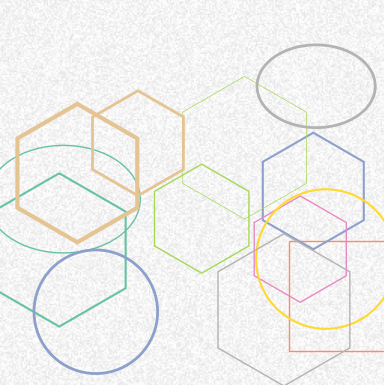[{"shape": "oval", "thickness": 1, "radius": 1.0, "center": [0.165, 0.483]}, {"shape": "hexagon", "thickness": 1.5, "radius": 1.0, "center": [0.154, 0.351]}, {"shape": "square", "thickness": 1, "radius": 0.71, "center": [0.894, 0.231]}, {"shape": "circle", "thickness": 2, "radius": 0.8, "center": [0.249, 0.19]}, {"shape": "hexagon", "thickness": 1.5, "radius": 0.76, "center": [0.814, 0.504]}, {"shape": "hexagon", "thickness": 1, "radius": 0.69, "center": [0.78, 0.353]}, {"shape": "hexagon", "thickness": 1, "radius": 0.71, "center": [0.524, 0.432]}, {"shape": "hexagon", "thickness": 0.5, "radius": 0.93, "center": [0.635, 0.616]}, {"shape": "circle", "thickness": 1.5, "radius": 0.91, "center": [0.846, 0.327]}, {"shape": "hexagon", "thickness": 2, "radius": 0.68, "center": [0.358, 0.628]}, {"shape": "hexagon", "thickness": 3, "radius": 0.9, "center": [0.201, 0.55]}, {"shape": "oval", "thickness": 2, "radius": 0.77, "center": [0.821, 0.776]}, {"shape": "hexagon", "thickness": 1, "radius": 0.99, "center": [0.737, 0.195]}]